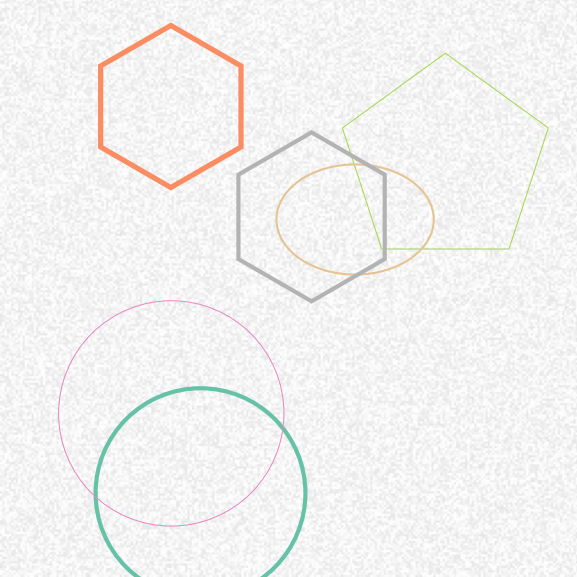[{"shape": "circle", "thickness": 2, "radius": 0.91, "center": [0.347, 0.145]}, {"shape": "hexagon", "thickness": 2.5, "radius": 0.7, "center": [0.296, 0.815]}, {"shape": "circle", "thickness": 0.5, "radius": 0.98, "center": [0.297, 0.283]}, {"shape": "pentagon", "thickness": 0.5, "radius": 0.94, "center": [0.771, 0.72]}, {"shape": "oval", "thickness": 1, "radius": 0.68, "center": [0.615, 0.619]}, {"shape": "hexagon", "thickness": 2, "radius": 0.73, "center": [0.54, 0.624]}]